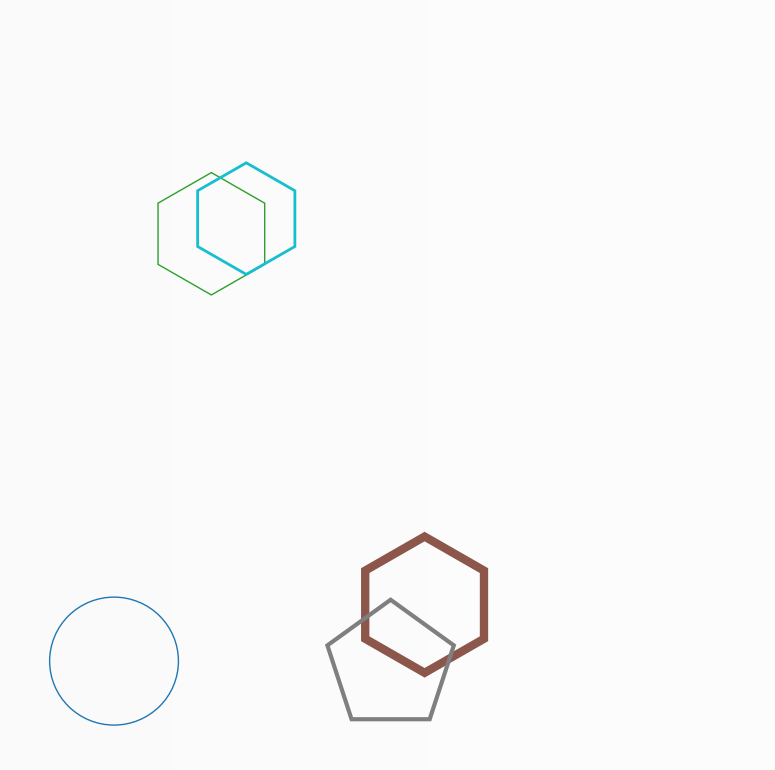[{"shape": "circle", "thickness": 0.5, "radius": 0.42, "center": [0.147, 0.141]}, {"shape": "hexagon", "thickness": 0.5, "radius": 0.4, "center": [0.273, 0.696]}, {"shape": "hexagon", "thickness": 3, "radius": 0.44, "center": [0.548, 0.215]}, {"shape": "pentagon", "thickness": 1.5, "radius": 0.43, "center": [0.504, 0.135]}, {"shape": "hexagon", "thickness": 1, "radius": 0.36, "center": [0.318, 0.716]}]